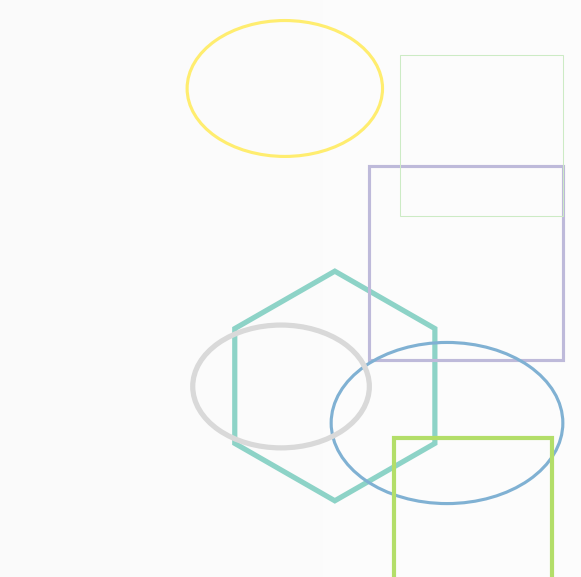[{"shape": "hexagon", "thickness": 2.5, "radius": 0.99, "center": [0.576, 0.331]}, {"shape": "square", "thickness": 1.5, "radius": 0.84, "center": [0.802, 0.544]}, {"shape": "oval", "thickness": 1.5, "radius": 1.0, "center": [0.769, 0.267]}, {"shape": "square", "thickness": 2, "radius": 0.68, "center": [0.814, 0.105]}, {"shape": "oval", "thickness": 2.5, "radius": 0.76, "center": [0.484, 0.33]}, {"shape": "square", "thickness": 0.5, "radius": 0.7, "center": [0.828, 0.764]}, {"shape": "oval", "thickness": 1.5, "radius": 0.84, "center": [0.49, 0.846]}]